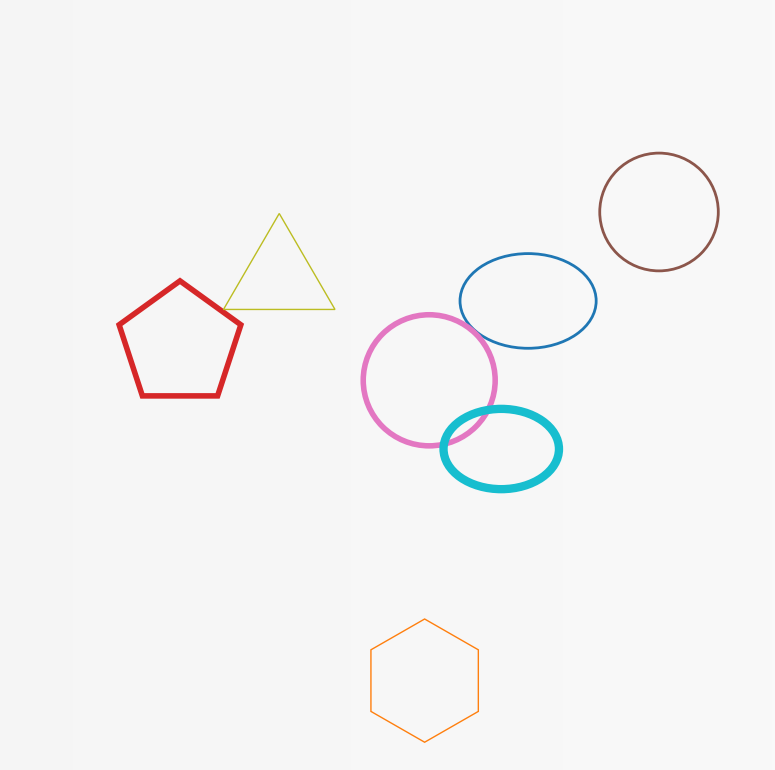[{"shape": "oval", "thickness": 1, "radius": 0.44, "center": [0.681, 0.609]}, {"shape": "hexagon", "thickness": 0.5, "radius": 0.4, "center": [0.548, 0.116]}, {"shape": "pentagon", "thickness": 2, "radius": 0.41, "center": [0.232, 0.553]}, {"shape": "circle", "thickness": 1, "radius": 0.38, "center": [0.85, 0.725]}, {"shape": "circle", "thickness": 2, "radius": 0.43, "center": [0.554, 0.506]}, {"shape": "triangle", "thickness": 0.5, "radius": 0.42, "center": [0.36, 0.64]}, {"shape": "oval", "thickness": 3, "radius": 0.37, "center": [0.647, 0.417]}]